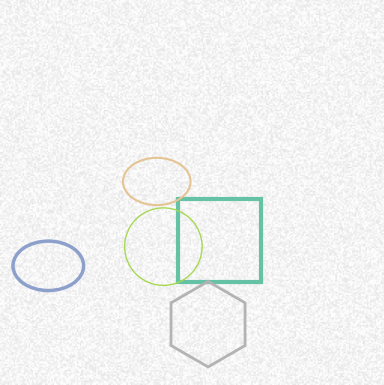[{"shape": "square", "thickness": 3, "radius": 0.54, "center": [0.571, 0.375]}, {"shape": "oval", "thickness": 2.5, "radius": 0.46, "center": [0.125, 0.31]}, {"shape": "circle", "thickness": 1, "radius": 0.5, "center": [0.424, 0.359]}, {"shape": "oval", "thickness": 1.5, "radius": 0.44, "center": [0.407, 0.529]}, {"shape": "hexagon", "thickness": 2, "radius": 0.56, "center": [0.54, 0.158]}]